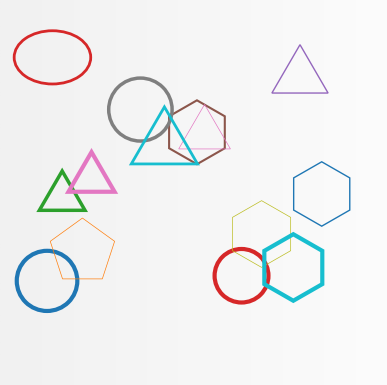[{"shape": "circle", "thickness": 3, "radius": 0.39, "center": [0.121, 0.27]}, {"shape": "hexagon", "thickness": 1, "radius": 0.42, "center": [0.83, 0.496]}, {"shape": "pentagon", "thickness": 0.5, "radius": 0.44, "center": [0.213, 0.346]}, {"shape": "triangle", "thickness": 2.5, "radius": 0.34, "center": [0.16, 0.488]}, {"shape": "oval", "thickness": 2, "radius": 0.49, "center": [0.135, 0.851]}, {"shape": "circle", "thickness": 3, "radius": 0.35, "center": [0.623, 0.284]}, {"shape": "triangle", "thickness": 1, "radius": 0.42, "center": [0.774, 0.8]}, {"shape": "hexagon", "thickness": 1.5, "radius": 0.41, "center": [0.508, 0.656]}, {"shape": "triangle", "thickness": 3, "radius": 0.34, "center": [0.236, 0.536]}, {"shape": "triangle", "thickness": 0.5, "radius": 0.39, "center": [0.528, 0.652]}, {"shape": "circle", "thickness": 2.5, "radius": 0.41, "center": [0.362, 0.715]}, {"shape": "hexagon", "thickness": 0.5, "radius": 0.43, "center": [0.675, 0.392]}, {"shape": "triangle", "thickness": 2, "radius": 0.49, "center": [0.424, 0.624]}, {"shape": "hexagon", "thickness": 3, "radius": 0.43, "center": [0.757, 0.305]}]